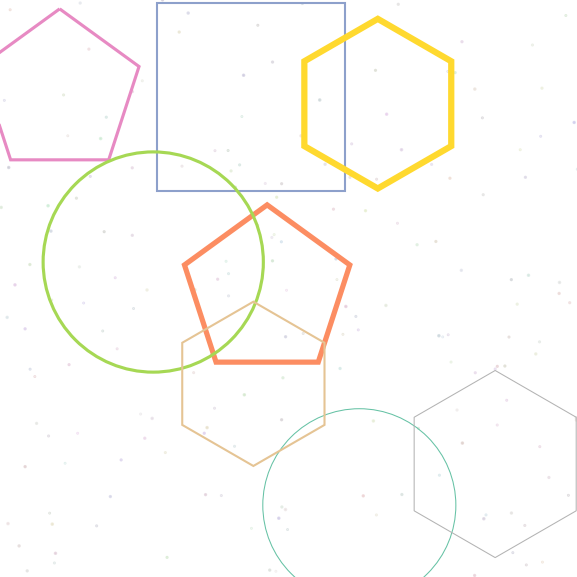[{"shape": "circle", "thickness": 0.5, "radius": 0.84, "center": [0.622, 0.124]}, {"shape": "pentagon", "thickness": 2.5, "radius": 0.75, "center": [0.463, 0.494]}, {"shape": "square", "thickness": 1, "radius": 0.81, "center": [0.434, 0.831]}, {"shape": "pentagon", "thickness": 1.5, "radius": 0.72, "center": [0.103, 0.839]}, {"shape": "circle", "thickness": 1.5, "radius": 0.95, "center": [0.265, 0.545]}, {"shape": "hexagon", "thickness": 3, "radius": 0.73, "center": [0.654, 0.82]}, {"shape": "hexagon", "thickness": 1, "radius": 0.71, "center": [0.439, 0.334]}, {"shape": "hexagon", "thickness": 0.5, "radius": 0.81, "center": [0.857, 0.196]}]